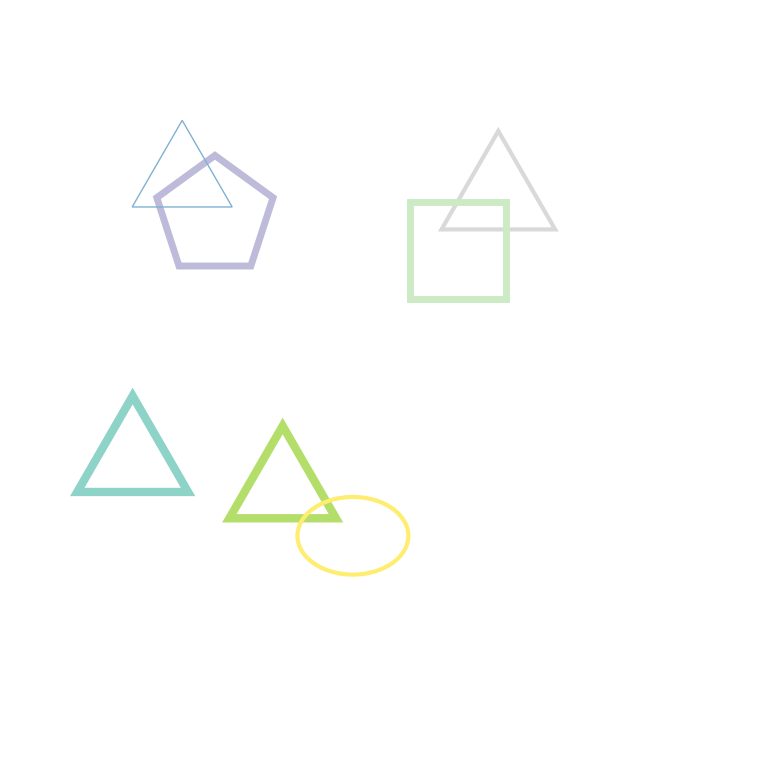[{"shape": "triangle", "thickness": 3, "radius": 0.42, "center": [0.172, 0.403]}, {"shape": "pentagon", "thickness": 2.5, "radius": 0.4, "center": [0.279, 0.719]}, {"shape": "triangle", "thickness": 0.5, "radius": 0.37, "center": [0.237, 0.769]}, {"shape": "triangle", "thickness": 3, "radius": 0.4, "center": [0.367, 0.367]}, {"shape": "triangle", "thickness": 1.5, "radius": 0.43, "center": [0.647, 0.745]}, {"shape": "square", "thickness": 2.5, "radius": 0.31, "center": [0.595, 0.675]}, {"shape": "oval", "thickness": 1.5, "radius": 0.36, "center": [0.458, 0.304]}]